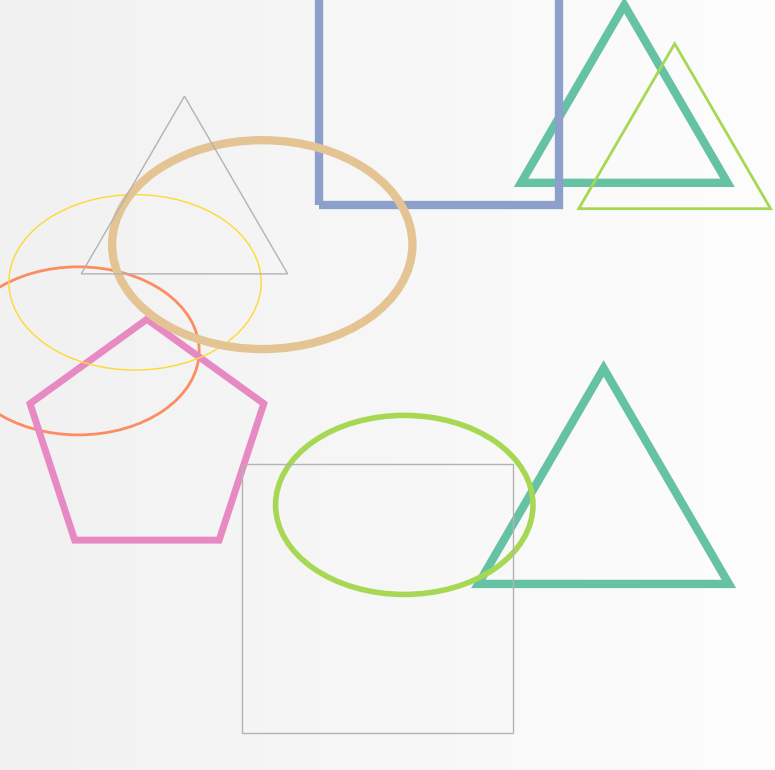[{"shape": "triangle", "thickness": 3, "radius": 0.93, "center": [0.779, 0.335]}, {"shape": "triangle", "thickness": 3, "radius": 0.77, "center": [0.806, 0.839]}, {"shape": "oval", "thickness": 1, "radius": 0.78, "center": [0.101, 0.544]}, {"shape": "square", "thickness": 3, "radius": 0.77, "center": [0.567, 0.888]}, {"shape": "pentagon", "thickness": 2.5, "radius": 0.79, "center": [0.19, 0.427]}, {"shape": "triangle", "thickness": 1, "radius": 0.71, "center": [0.871, 0.8]}, {"shape": "oval", "thickness": 2, "radius": 0.83, "center": [0.522, 0.344]}, {"shape": "oval", "thickness": 0.5, "radius": 0.81, "center": [0.174, 0.633]}, {"shape": "oval", "thickness": 3, "radius": 0.97, "center": [0.338, 0.682]}, {"shape": "square", "thickness": 0.5, "radius": 0.87, "center": [0.487, 0.223]}, {"shape": "triangle", "thickness": 0.5, "radius": 0.77, "center": [0.238, 0.721]}]